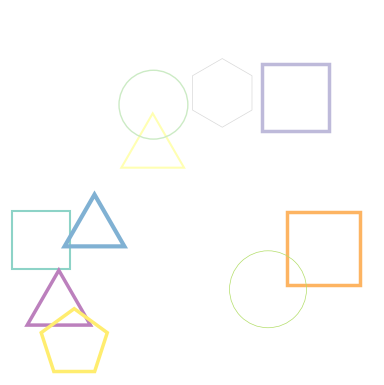[{"shape": "square", "thickness": 1.5, "radius": 0.38, "center": [0.108, 0.377]}, {"shape": "triangle", "thickness": 1.5, "radius": 0.47, "center": [0.397, 0.611]}, {"shape": "square", "thickness": 2.5, "radius": 0.43, "center": [0.767, 0.747]}, {"shape": "triangle", "thickness": 3, "radius": 0.45, "center": [0.245, 0.405]}, {"shape": "square", "thickness": 2.5, "radius": 0.47, "center": [0.84, 0.355]}, {"shape": "circle", "thickness": 0.5, "radius": 0.5, "center": [0.696, 0.249]}, {"shape": "hexagon", "thickness": 0.5, "radius": 0.45, "center": [0.577, 0.759]}, {"shape": "triangle", "thickness": 2.5, "radius": 0.47, "center": [0.153, 0.203]}, {"shape": "circle", "thickness": 1, "radius": 0.45, "center": [0.399, 0.728]}, {"shape": "pentagon", "thickness": 2.5, "radius": 0.45, "center": [0.193, 0.108]}]